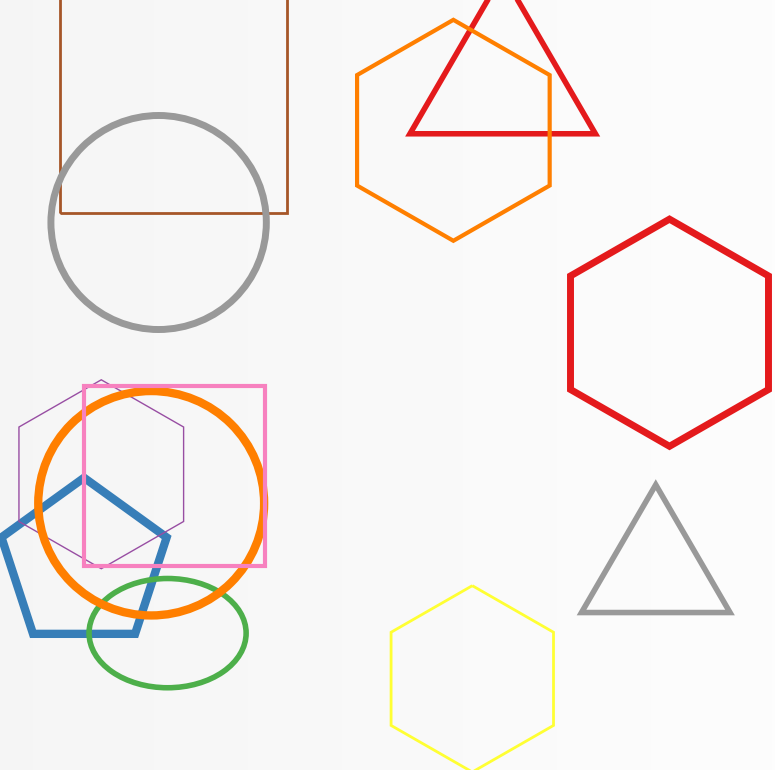[{"shape": "triangle", "thickness": 2, "radius": 0.69, "center": [0.649, 0.895]}, {"shape": "hexagon", "thickness": 2.5, "radius": 0.74, "center": [0.864, 0.568]}, {"shape": "pentagon", "thickness": 3, "radius": 0.56, "center": [0.108, 0.267]}, {"shape": "oval", "thickness": 2, "radius": 0.51, "center": [0.216, 0.178]}, {"shape": "hexagon", "thickness": 0.5, "radius": 0.61, "center": [0.131, 0.384]}, {"shape": "circle", "thickness": 3, "radius": 0.73, "center": [0.195, 0.346]}, {"shape": "hexagon", "thickness": 1.5, "radius": 0.72, "center": [0.585, 0.831]}, {"shape": "hexagon", "thickness": 1, "radius": 0.61, "center": [0.609, 0.118]}, {"shape": "square", "thickness": 1, "radius": 0.73, "center": [0.224, 0.87]}, {"shape": "square", "thickness": 1.5, "radius": 0.58, "center": [0.226, 0.382]}, {"shape": "triangle", "thickness": 2, "radius": 0.55, "center": [0.846, 0.26]}, {"shape": "circle", "thickness": 2.5, "radius": 0.69, "center": [0.205, 0.711]}]